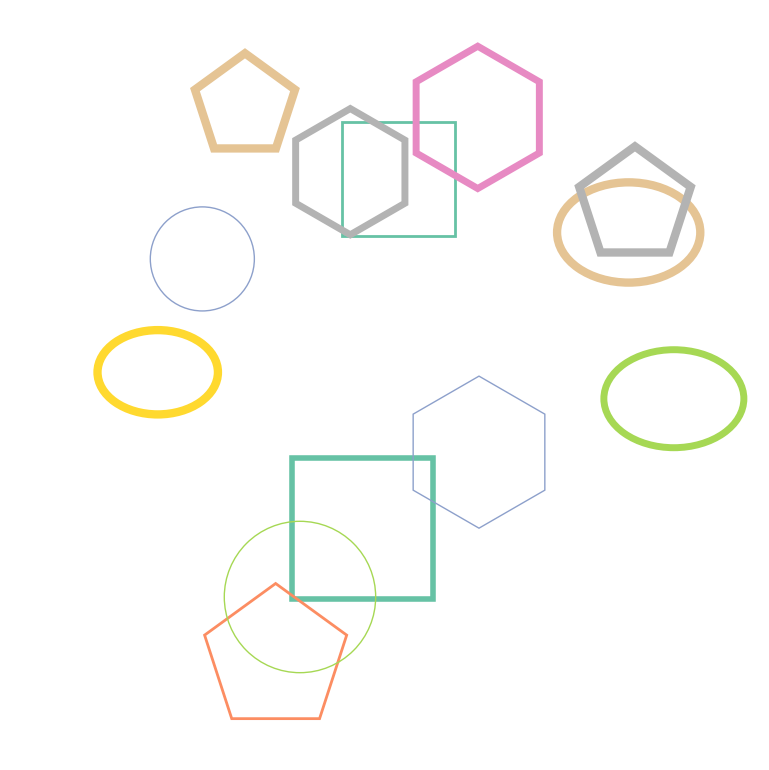[{"shape": "square", "thickness": 2, "radius": 0.46, "center": [0.471, 0.314]}, {"shape": "square", "thickness": 1, "radius": 0.37, "center": [0.518, 0.768]}, {"shape": "pentagon", "thickness": 1, "radius": 0.49, "center": [0.358, 0.145]}, {"shape": "circle", "thickness": 0.5, "radius": 0.34, "center": [0.263, 0.664]}, {"shape": "hexagon", "thickness": 0.5, "radius": 0.49, "center": [0.622, 0.413]}, {"shape": "hexagon", "thickness": 2.5, "radius": 0.46, "center": [0.62, 0.848]}, {"shape": "circle", "thickness": 0.5, "radius": 0.49, "center": [0.39, 0.225]}, {"shape": "oval", "thickness": 2.5, "radius": 0.45, "center": [0.875, 0.482]}, {"shape": "oval", "thickness": 3, "radius": 0.39, "center": [0.205, 0.517]}, {"shape": "oval", "thickness": 3, "radius": 0.46, "center": [0.816, 0.698]}, {"shape": "pentagon", "thickness": 3, "radius": 0.34, "center": [0.318, 0.862]}, {"shape": "pentagon", "thickness": 3, "radius": 0.38, "center": [0.825, 0.734]}, {"shape": "hexagon", "thickness": 2.5, "radius": 0.41, "center": [0.455, 0.777]}]